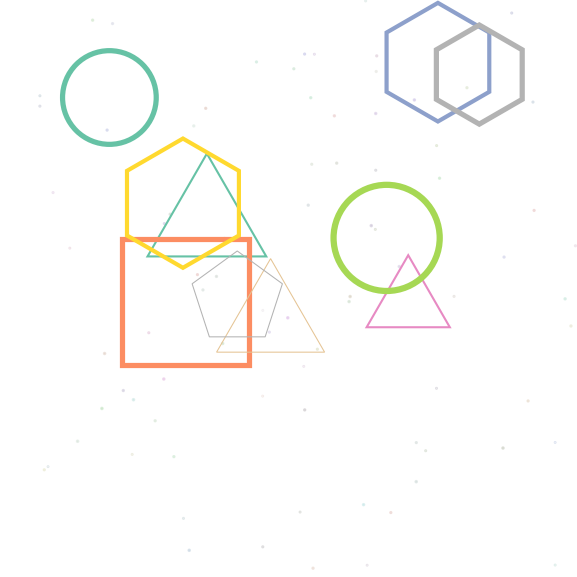[{"shape": "triangle", "thickness": 1, "radius": 0.59, "center": [0.358, 0.614]}, {"shape": "circle", "thickness": 2.5, "radius": 0.41, "center": [0.189, 0.83]}, {"shape": "square", "thickness": 2.5, "radius": 0.55, "center": [0.321, 0.476]}, {"shape": "hexagon", "thickness": 2, "radius": 0.51, "center": [0.758, 0.891]}, {"shape": "triangle", "thickness": 1, "radius": 0.42, "center": [0.707, 0.474]}, {"shape": "circle", "thickness": 3, "radius": 0.46, "center": [0.669, 0.587]}, {"shape": "hexagon", "thickness": 2, "radius": 0.56, "center": [0.317, 0.647]}, {"shape": "triangle", "thickness": 0.5, "radius": 0.54, "center": [0.469, 0.443]}, {"shape": "pentagon", "thickness": 0.5, "radius": 0.41, "center": [0.411, 0.482]}, {"shape": "hexagon", "thickness": 2.5, "radius": 0.43, "center": [0.83, 0.87]}]